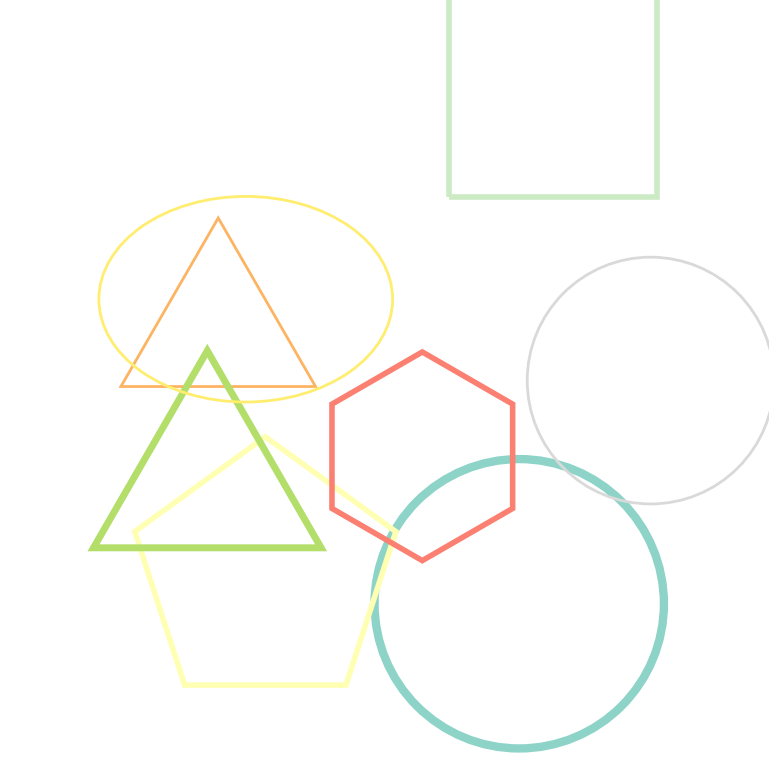[{"shape": "circle", "thickness": 3, "radius": 0.94, "center": [0.674, 0.216]}, {"shape": "pentagon", "thickness": 2, "radius": 0.89, "center": [0.345, 0.255]}, {"shape": "hexagon", "thickness": 2, "radius": 0.68, "center": [0.548, 0.407]}, {"shape": "triangle", "thickness": 1, "radius": 0.73, "center": [0.283, 0.571]}, {"shape": "triangle", "thickness": 2.5, "radius": 0.85, "center": [0.269, 0.374]}, {"shape": "circle", "thickness": 1, "radius": 0.8, "center": [0.845, 0.506]}, {"shape": "square", "thickness": 2, "radius": 0.68, "center": [0.719, 0.879]}, {"shape": "oval", "thickness": 1, "radius": 0.95, "center": [0.319, 0.611]}]